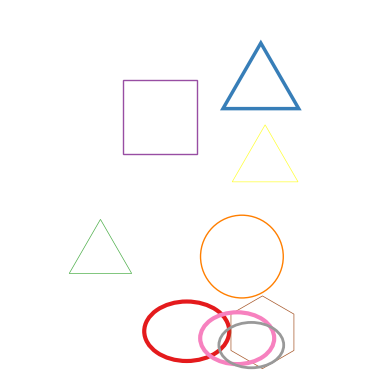[{"shape": "oval", "thickness": 3, "radius": 0.55, "center": [0.485, 0.14]}, {"shape": "triangle", "thickness": 2.5, "radius": 0.57, "center": [0.677, 0.775]}, {"shape": "triangle", "thickness": 0.5, "radius": 0.47, "center": [0.261, 0.337]}, {"shape": "square", "thickness": 1, "radius": 0.48, "center": [0.415, 0.697]}, {"shape": "circle", "thickness": 1, "radius": 0.54, "center": [0.628, 0.334]}, {"shape": "triangle", "thickness": 0.5, "radius": 0.49, "center": [0.689, 0.577]}, {"shape": "hexagon", "thickness": 0.5, "radius": 0.47, "center": [0.682, 0.137]}, {"shape": "oval", "thickness": 3, "radius": 0.48, "center": [0.616, 0.122]}, {"shape": "oval", "thickness": 2, "radius": 0.42, "center": [0.653, 0.104]}]